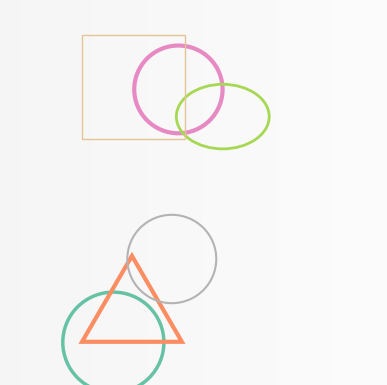[{"shape": "circle", "thickness": 2.5, "radius": 0.65, "center": [0.293, 0.111]}, {"shape": "triangle", "thickness": 3, "radius": 0.74, "center": [0.341, 0.187]}, {"shape": "circle", "thickness": 3, "radius": 0.57, "center": [0.46, 0.768]}, {"shape": "oval", "thickness": 2, "radius": 0.6, "center": [0.575, 0.697]}, {"shape": "square", "thickness": 1, "radius": 0.67, "center": [0.344, 0.774]}, {"shape": "circle", "thickness": 1.5, "radius": 0.57, "center": [0.443, 0.327]}]